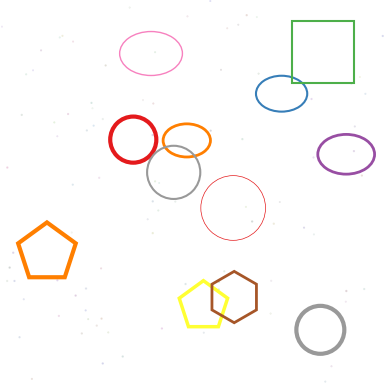[{"shape": "circle", "thickness": 0.5, "radius": 0.42, "center": [0.606, 0.46]}, {"shape": "circle", "thickness": 3, "radius": 0.3, "center": [0.346, 0.637]}, {"shape": "oval", "thickness": 1.5, "radius": 0.33, "center": [0.731, 0.757]}, {"shape": "square", "thickness": 1.5, "radius": 0.4, "center": [0.838, 0.865]}, {"shape": "oval", "thickness": 2, "radius": 0.37, "center": [0.899, 0.599]}, {"shape": "oval", "thickness": 2, "radius": 0.31, "center": [0.485, 0.635]}, {"shape": "pentagon", "thickness": 3, "radius": 0.39, "center": [0.122, 0.344]}, {"shape": "pentagon", "thickness": 2.5, "radius": 0.33, "center": [0.528, 0.205]}, {"shape": "hexagon", "thickness": 2, "radius": 0.33, "center": [0.608, 0.228]}, {"shape": "oval", "thickness": 1, "radius": 0.41, "center": [0.392, 0.861]}, {"shape": "circle", "thickness": 3, "radius": 0.31, "center": [0.832, 0.143]}, {"shape": "circle", "thickness": 1.5, "radius": 0.35, "center": [0.451, 0.552]}]